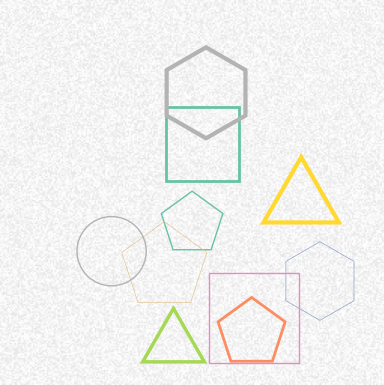[{"shape": "pentagon", "thickness": 1, "radius": 0.42, "center": [0.499, 0.419]}, {"shape": "square", "thickness": 2, "radius": 0.48, "center": [0.526, 0.626]}, {"shape": "pentagon", "thickness": 2, "radius": 0.46, "center": [0.654, 0.136]}, {"shape": "hexagon", "thickness": 0.5, "radius": 0.51, "center": [0.831, 0.27]}, {"shape": "square", "thickness": 1, "radius": 0.58, "center": [0.66, 0.174]}, {"shape": "triangle", "thickness": 2.5, "radius": 0.46, "center": [0.451, 0.106]}, {"shape": "triangle", "thickness": 3, "radius": 0.56, "center": [0.782, 0.479]}, {"shape": "pentagon", "thickness": 0.5, "radius": 0.58, "center": [0.427, 0.308]}, {"shape": "hexagon", "thickness": 3, "radius": 0.59, "center": [0.535, 0.759]}, {"shape": "circle", "thickness": 1, "radius": 0.45, "center": [0.29, 0.348]}]